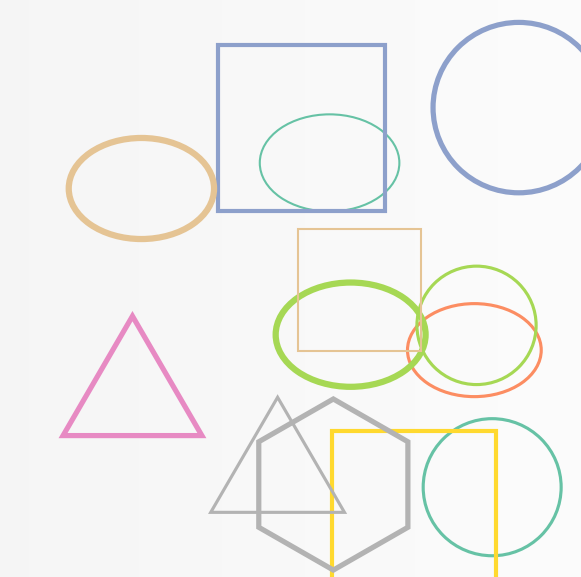[{"shape": "oval", "thickness": 1, "radius": 0.6, "center": [0.567, 0.717]}, {"shape": "circle", "thickness": 1.5, "radius": 0.59, "center": [0.847, 0.155]}, {"shape": "oval", "thickness": 1.5, "radius": 0.58, "center": [0.816, 0.393]}, {"shape": "circle", "thickness": 2.5, "radius": 0.74, "center": [0.893, 0.813]}, {"shape": "square", "thickness": 2, "radius": 0.72, "center": [0.519, 0.778]}, {"shape": "triangle", "thickness": 2.5, "radius": 0.69, "center": [0.228, 0.314]}, {"shape": "oval", "thickness": 3, "radius": 0.64, "center": [0.603, 0.42]}, {"shape": "circle", "thickness": 1.5, "radius": 0.51, "center": [0.82, 0.436]}, {"shape": "square", "thickness": 2, "radius": 0.7, "center": [0.713, 0.113]}, {"shape": "oval", "thickness": 3, "radius": 0.63, "center": [0.243, 0.673]}, {"shape": "square", "thickness": 1, "radius": 0.53, "center": [0.619, 0.497]}, {"shape": "hexagon", "thickness": 2.5, "radius": 0.74, "center": [0.573, 0.16]}, {"shape": "triangle", "thickness": 1.5, "radius": 0.66, "center": [0.478, 0.178]}]